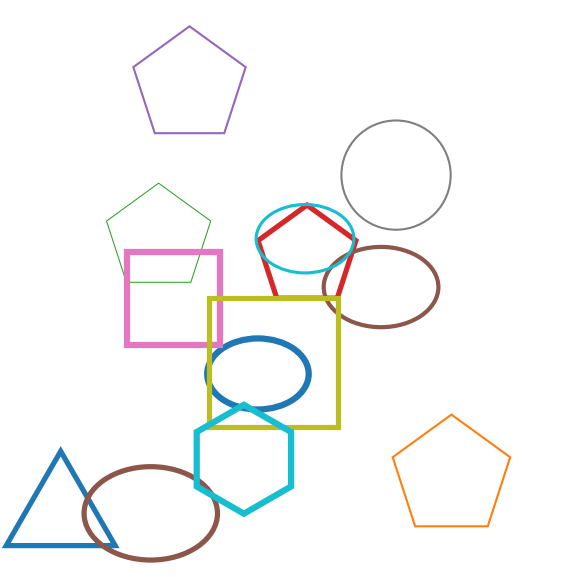[{"shape": "oval", "thickness": 3, "radius": 0.44, "center": [0.447, 0.352]}, {"shape": "triangle", "thickness": 2.5, "radius": 0.54, "center": [0.105, 0.109]}, {"shape": "pentagon", "thickness": 1, "radius": 0.53, "center": [0.782, 0.174]}, {"shape": "pentagon", "thickness": 0.5, "radius": 0.47, "center": [0.275, 0.587]}, {"shape": "pentagon", "thickness": 2.5, "radius": 0.45, "center": [0.532, 0.555]}, {"shape": "pentagon", "thickness": 1, "radius": 0.51, "center": [0.328, 0.851]}, {"shape": "oval", "thickness": 2, "radius": 0.5, "center": [0.66, 0.502]}, {"shape": "oval", "thickness": 2.5, "radius": 0.58, "center": [0.261, 0.11]}, {"shape": "square", "thickness": 3, "radius": 0.4, "center": [0.301, 0.482]}, {"shape": "circle", "thickness": 1, "radius": 0.47, "center": [0.686, 0.696]}, {"shape": "square", "thickness": 2.5, "radius": 0.56, "center": [0.473, 0.371]}, {"shape": "oval", "thickness": 1.5, "radius": 0.42, "center": [0.528, 0.586]}, {"shape": "hexagon", "thickness": 3, "radius": 0.47, "center": [0.422, 0.204]}]